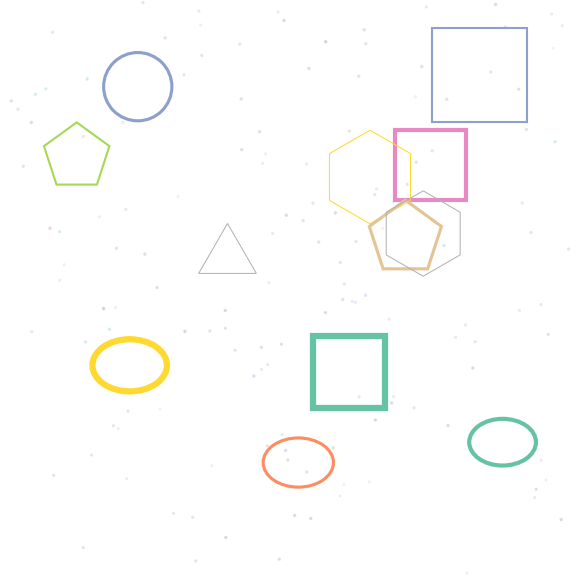[{"shape": "square", "thickness": 3, "radius": 0.31, "center": [0.604, 0.355]}, {"shape": "oval", "thickness": 2, "radius": 0.29, "center": [0.87, 0.233]}, {"shape": "oval", "thickness": 1.5, "radius": 0.3, "center": [0.517, 0.198]}, {"shape": "circle", "thickness": 1.5, "radius": 0.3, "center": [0.239, 0.849]}, {"shape": "square", "thickness": 1, "radius": 0.41, "center": [0.831, 0.869]}, {"shape": "square", "thickness": 2, "radius": 0.3, "center": [0.745, 0.714]}, {"shape": "pentagon", "thickness": 1, "radius": 0.3, "center": [0.133, 0.728]}, {"shape": "oval", "thickness": 3, "radius": 0.32, "center": [0.225, 0.367]}, {"shape": "hexagon", "thickness": 0.5, "radius": 0.41, "center": [0.641, 0.693]}, {"shape": "pentagon", "thickness": 1.5, "radius": 0.33, "center": [0.702, 0.587]}, {"shape": "triangle", "thickness": 0.5, "radius": 0.29, "center": [0.394, 0.554]}, {"shape": "hexagon", "thickness": 0.5, "radius": 0.37, "center": [0.733, 0.595]}]